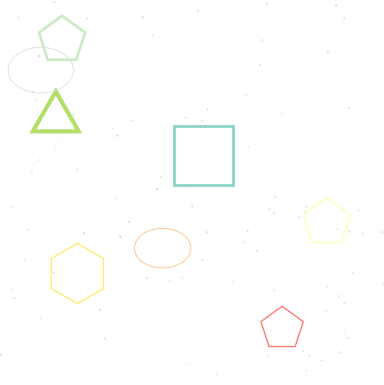[{"shape": "square", "thickness": 2, "radius": 0.38, "center": [0.529, 0.596]}, {"shape": "pentagon", "thickness": 1, "radius": 0.32, "center": [0.849, 0.422]}, {"shape": "pentagon", "thickness": 1, "radius": 0.29, "center": [0.733, 0.147]}, {"shape": "oval", "thickness": 0.5, "radius": 0.37, "center": [0.422, 0.355]}, {"shape": "triangle", "thickness": 3, "radius": 0.34, "center": [0.145, 0.693]}, {"shape": "oval", "thickness": 0.5, "radius": 0.42, "center": [0.106, 0.818]}, {"shape": "pentagon", "thickness": 2, "radius": 0.32, "center": [0.161, 0.896]}, {"shape": "hexagon", "thickness": 1, "radius": 0.39, "center": [0.201, 0.29]}]